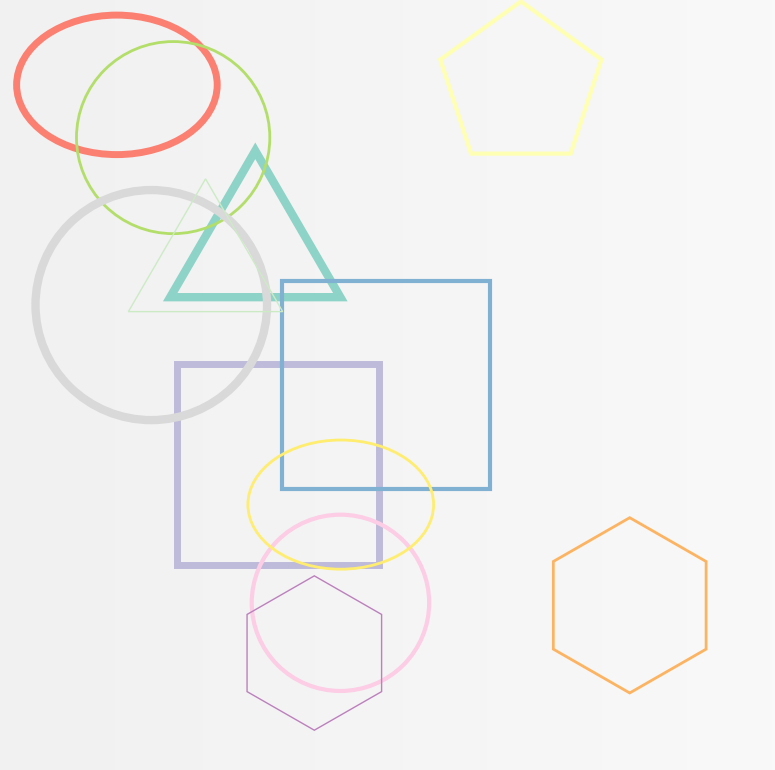[{"shape": "triangle", "thickness": 3, "radius": 0.63, "center": [0.329, 0.677]}, {"shape": "pentagon", "thickness": 1.5, "radius": 0.55, "center": [0.672, 0.889]}, {"shape": "square", "thickness": 2.5, "radius": 0.65, "center": [0.358, 0.397]}, {"shape": "oval", "thickness": 2.5, "radius": 0.65, "center": [0.151, 0.89]}, {"shape": "square", "thickness": 1.5, "radius": 0.67, "center": [0.498, 0.5]}, {"shape": "hexagon", "thickness": 1, "radius": 0.57, "center": [0.813, 0.214]}, {"shape": "circle", "thickness": 1, "radius": 0.62, "center": [0.223, 0.821]}, {"shape": "circle", "thickness": 1.5, "radius": 0.57, "center": [0.439, 0.217]}, {"shape": "circle", "thickness": 3, "radius": 0.75, "center": [0.195, 0.604]}, {"shape": "hexagon", "thickness": 0.5, "radius": 0.5, "center": [0.406, 0.152]}, {"shape": "triangle", "thickness": 0.5, "radius": 0.57, "center": [0.265, 0.653]}, {"shape": "oval", "thickness": 1, "radius": 0.6, "center": [0.44, 0.345]}]